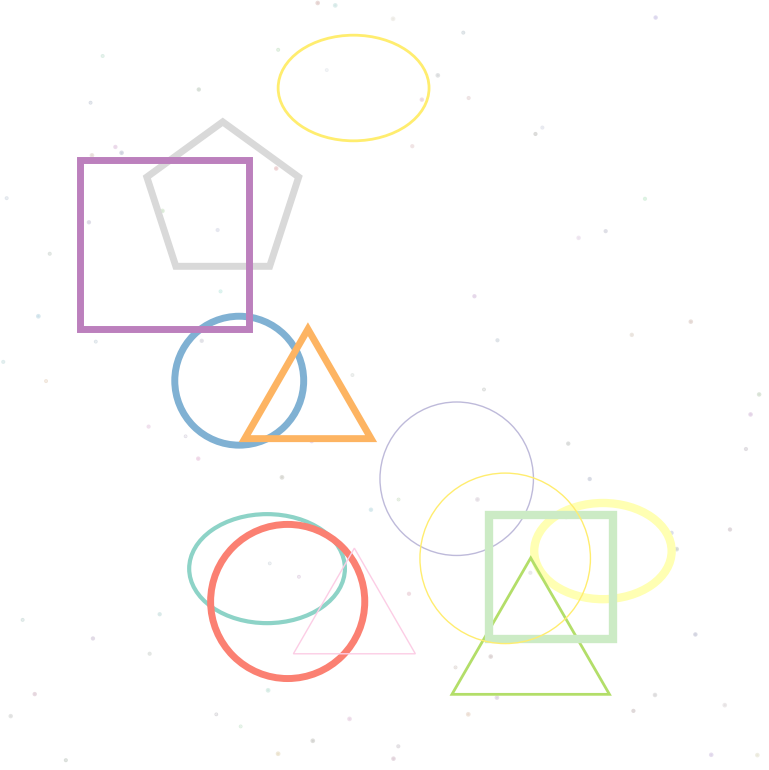[{"shape": "oval", "thickness": 1.5, "radius": 0.51, "center": [0.347, 0.262]}, {"shape": "oval", "thickness": 3, "radius": 0.45, "center": [0.783, 0.284]}, {"shape": "circle", "thickness": 0.5, "radius": 0.5, "center": [0.593, 0.378]}, {"shape": "circle", "thickness": 2.5, "radius": 0.5, "center": [0.374, 0.219]}, {"shape": "circle", "thickness": 2.5, "radius": 0.42, "center": [0.311, 0.506]}, {"shape": "triangle", "thickness": 2.5, "radius": 0.47, "center": [0.4, 0.478]}, {"shape": "triangle", "thickness": 1, "radius": 0.59, "center": [0.689, 0.157]}, {"shape": "triangle", "thickness": 0.5, "radius": 0.46, "center": [0.46, 0.197]}, {"shape": "pentagon", "thickness": 2.5, "radius": 0.52, "center": [0.289, 0.738]}, {"shape": "square", "thickness": 2.5, "radius": 0.55, "center": [0.213, 0.683]}, {"shape": "square", "thickness": 3, "radius": 0.4, "center": [0.715, 0.251]}, {"shape": "oval", "thickness": 1, "radius": 0.49, "center": [0.459, 0.886]}, {"shape": "circle", "thickness": 0.5, "radius": 0.55, "center": [0.656, 0.275]}]